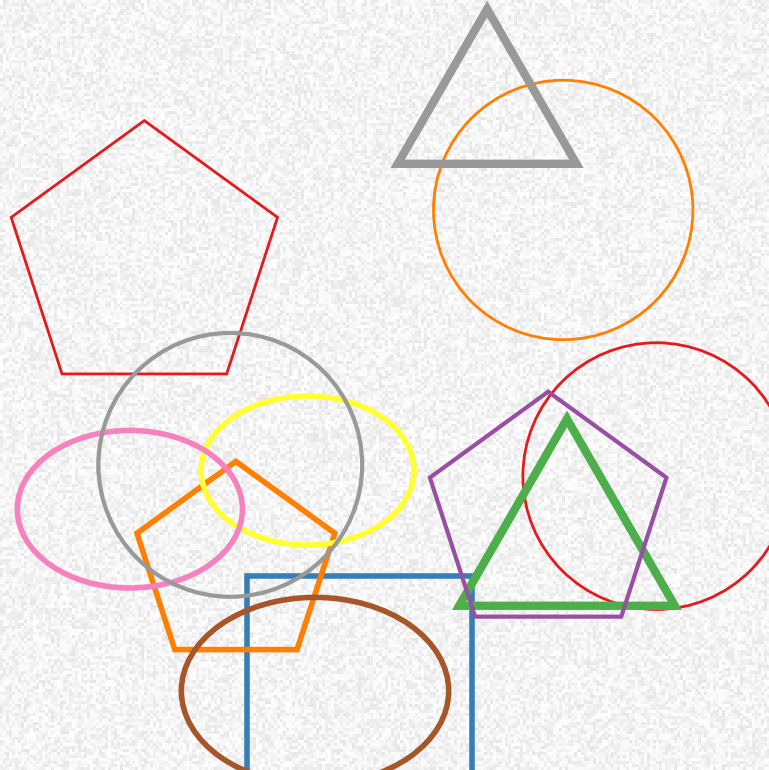[{"shape": "pentagon", "thickness": 1, "radius": 0.91, "center": [0.187, 0.662]}, {"shape": "circle", "thickness": 1, "radius": 0.87, "center": [0.852, 0.382]}, {"shape": "square", "thickness": 2, "radius": 0.73, "center": [0.467, 0.105]}, {"shape": "triangle", "thickness": 3, "radius": 0.81, "center": [0.736, 0.294]}, {"shape": "pentagon", "thickness": 1.5, "radius": 0.81, "center": [0.712, 0.33]}, {"shape": "circle", "thickness": 1, "radius": 0.84, "center": [0.731, 0.727]}, {"shape": "pentagon", "thickness": 2, "radius": 0.68, "center": [0.306, 0.266]}, {"shape": "oval", "thickness": 2, "radius": 0.69, "center": [0.399, 0.389]}, {"shape": "oval", "thickness": 2, "radius": 0.87, "center": [0.409, 0.103]}, {"shape": "oval", "thickness": 2, "radius": 0.73, "center": [0.169, 0.339]}, {"shape": "triangle", "thickness": 3, "radius": 0.67, "center": [0.633, 0.854]}, {"shape": "circle", "thickness": 1.5, "radius": 0.86, "center": [0.299, 0.396]}]